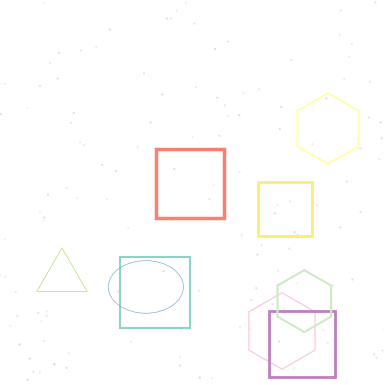[{"shape": "square", "thickness": 1.5, "radius": 0.46, "center": [0.402, 0.24]}, {"shape": "hexagon", "thickness": 1.5, "radius": 0.46, "center": [0.852, 0.666]}, {"shape": "square", "thickness": 2.5, "radius": 0.44, "center": [0.494, 0.523]}, {"shape": "oval", "thickness": 0.5, "radius": 0.49, "center": [0.379, 0.255]}, {"shape": "triangle", "thickness": 0.5, "radius": 0.38, "center": [0.161, 0.281]}, {"shape": "hexagon", "thickness": 1, "radius": 0.5, "center": [0.732, 0.14]}, {"shape": "square", "thickness": 2, "radius": 0.43, "center": [0.785, 0.107]}, {"shape": "hexagon", "thickness": 1.5, "radius": 0.4, "center": [0.79, 0.218]}, {"shape": "square", "thickness": 2, "radius": 0.36, "center": [0.74, 0.457]}]